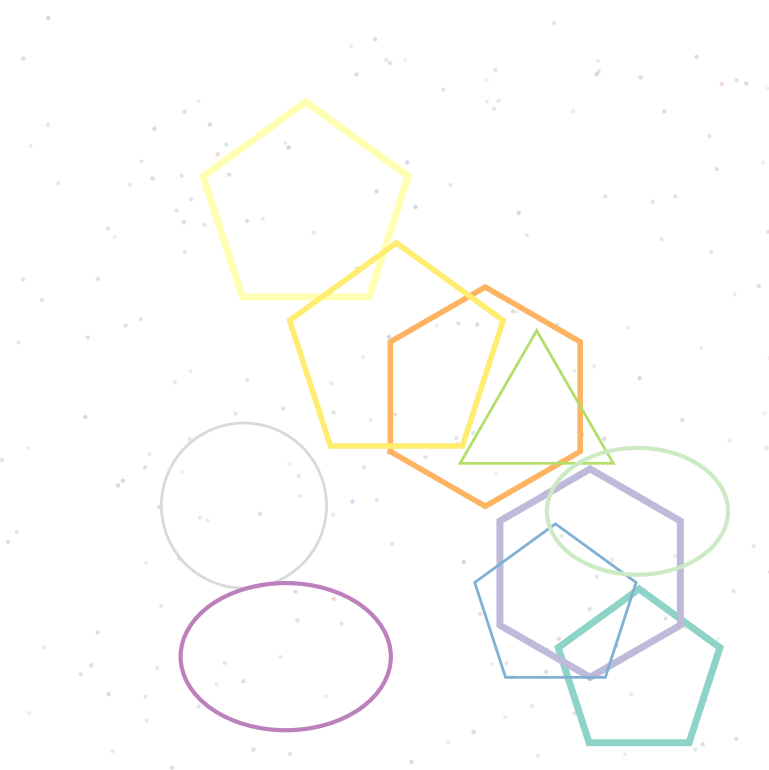[{"shape": "pentagon", "thickness": 2.5, "radius": 0.55, "center": [0.83, 0.125]}, {"shape": "pentagon", "thickness": 2.5, "radius": 0.7, "center": [0.397, 0.728]}, {"shape": "hexagon", "thickness": 2.5, "radius": 0.68, "center": [0.766, 0.256]}, {"shape": "pentagon", "thickness": 1, "radius": 0.55, "center": [0.721, 0.209]}, {"shape": "hexagon", "thickness": 2, "radius": 0.71, "center": [0.63, 0.485]}, {"shape": "triangle", "thickness": 1, "radius": 0.57, "center": [0.697, 0.456]}, {"shape": "circle", "thickness": 1, "radius": 0.54, "center": [0.317, 0.343]}, {"shape": "oval", "thickness": 1.5, "radius": 0.68, "center": [0.371, 0.147]}, {"shape": "oval", "thickness": 1.5, "radius": 0.59, "center": [0.828, 0.336]}, {"shape": "pentagon", "thickness": 2, "radius": 0.73, "center": [0.515, 0.539]}]